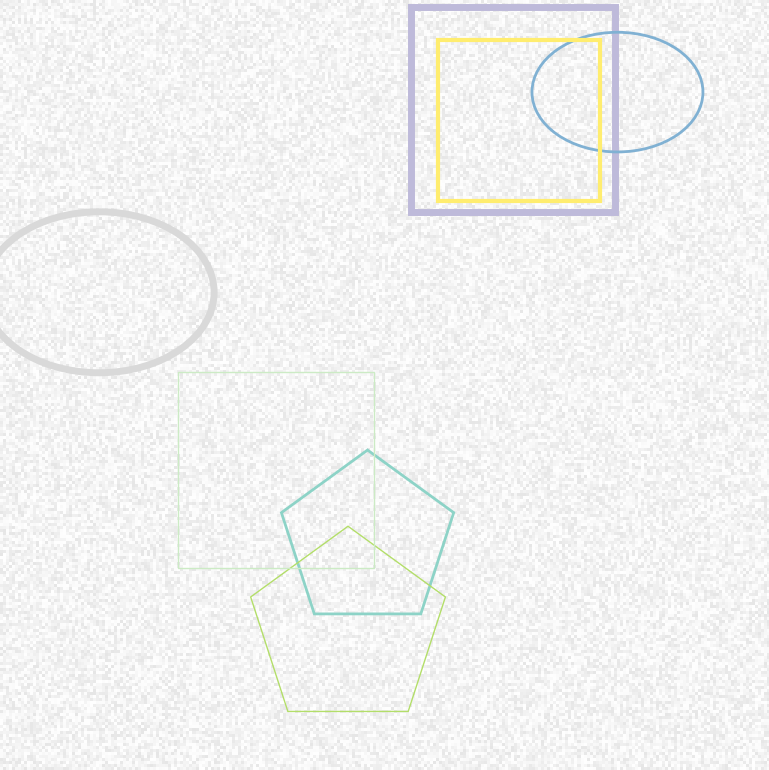[{"shape": "pentagon", "thickness": 1, "radius": 0.59, "center": [0.477, 0.298]}, {"shape": "square", "thickness": 2.5, "radius": 0.66, "center": [0.666, 0.858]}, {"shape": "oval", "thickness": 1, "radius": 0.56, "center": [0.802, 0.88]}, {"shape": "pentagon", "thickness": 0.5, "radius": 0.66, "center": [0.452, 0.184]}, {"shape": "oval", "thickness": 2.5, "radius": 0.75, "center": [0.129, 0.62]}, {"shape": "square", "thickness": 0.5, "radius": 0.64, "center": [0.358, 0.389]}, {"shape": "square", "thickness": 1.5, "radius": 0.52, "center": [0.674, 0.844]}]